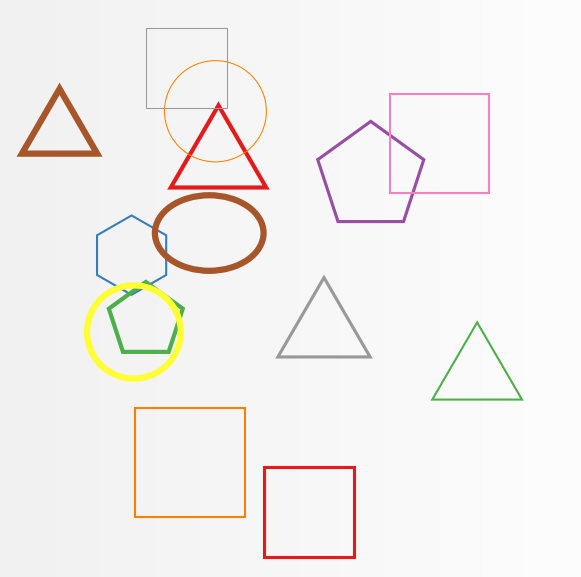[{"shape": "triangle", "thickness": 2, "radius": 0.47, "center": [0.376, 0.722]}, {"shape": "square", "thickness": 1.5, "radius": 0.39, "center": [0.532, 0.113]}, {"shape": "hexagon", "thickness": 1, "radius": 0.34, "center": [0.226, 0.557]}, {"shape": "triangle", "thickness": 1, "radius": 0.45, "center": [0.821, 0.352]}, {"shape": "pentagon", "thickness": 2, "radius": 0.33, "center": [0.251, 0.444]}, {"shape": "pentagon", "thickness": 1.5, "radius": 0.48, "center": [0.638, 0.693]}, {"shape": "square", "thickness": 1, "radius": 0.47, "center": [0.326, 0.198]}, {"shape": "circle", "thickness": 0.5, "radius": 0.44, "center": [0.371, 0.806]}, {"shape": "circle", "thickness": 3, "radius": 0.4, "center": [0.23, 0.424]}, {"shape": "oval", "thickness": 3, "radius": 0.47, "center": [0.36, 0.596]}, {"shape": "triangle", "thickness": 3, "radius": 0.37, "center": [0.102, 0.77]}, {"shape": "square", "thickness": 1, "radius": 0.43, "center": [0.756, 0.751]}, {"shape": "triangle", "thickness": 1.5, "radius": 0.46, "center": [0.557, 0.427]}, {"shape": "square", "thickness": 0.5, "radius": 0.35, "center": [0.321, 0.881]}]